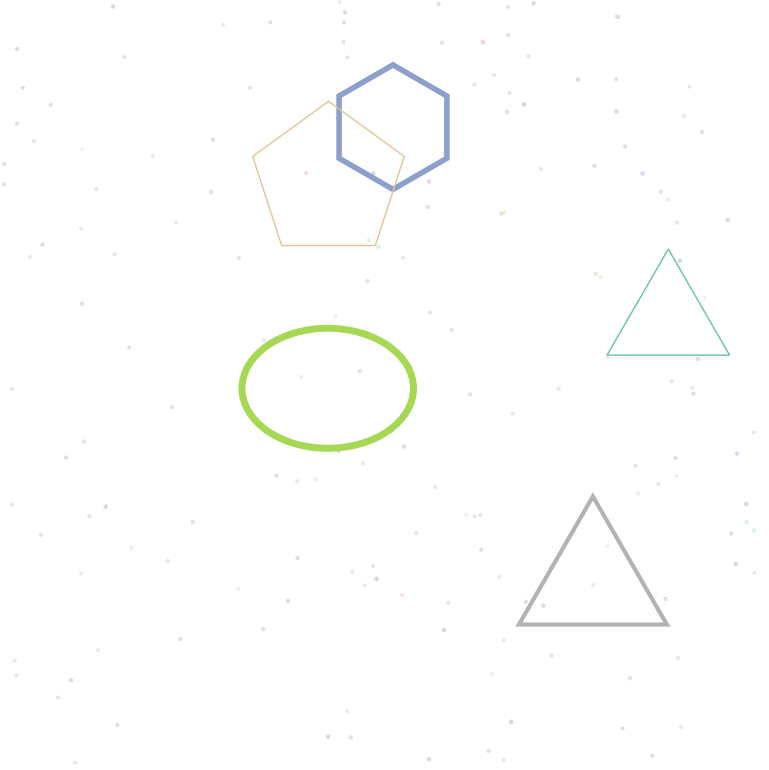[{"shape": "triangle", "thickness": 0.5, "radius": 0.46, "center": [0.868, 0.585]}, {"shape": "hexagon", "thickness": 2, "radius": 0.4, "center": [0.51, 0.835]}, {"shape": "oval", "thickness": 2.5, "radius": 0.56, "center": [0.426, 0.496]}, {"shape": "pentagon", "thickness": 0.5, "radius": 0.52, "center": [0.427, 0.765]}, {"shape": "triangle", "thickness": 1.5, "radius": 0.55, "center": [0.77, 0.244]}]